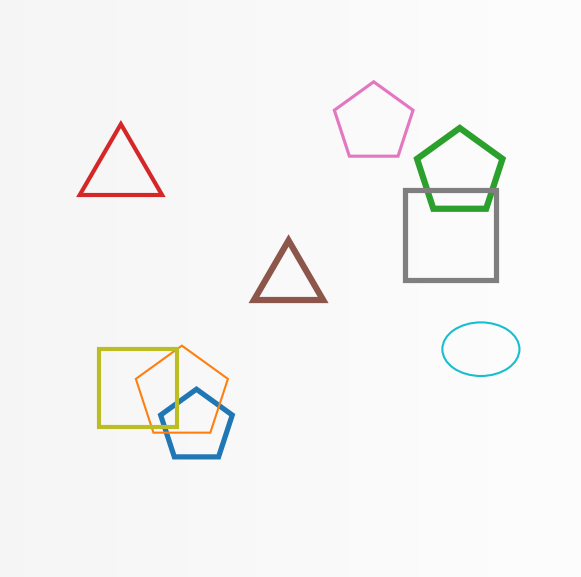[{"shape": "pentagon", "thickness": 2.5, "radius": 0.32, "center": [0.338, 0.26]}, {"shape": "pentagon", "thickness": 1, "radius": 0.42, "center": [0.313, 0.317]}, {"shape": "pentagon", "thickness": 3, "radius": 0.39, "center": [0.791, 0.7]}, {"shape": "triangle", "thickness": 2, "radius": 0.41, "center": [0.208, 0.702]}, {"shape": "triangle", "thickness": 3, "radius": 0.34, "center": [0.496, 0.514]}, {"shape": "pentagon", "thickness": 1.5, "radius": 0.36, "center": [0.643, 0.786]}, {"shape": "square", "thickness": 2.5, "radius": 0.39, "center": [0.775, 0.592]}, {"shape": "square", "thickness": 2, "radius": 0.34, "center": [0.238, 0.327]}, {"shape": "oval", "thickness": 1, "radius": 0.33, "center": [0.827, 0.394]}]